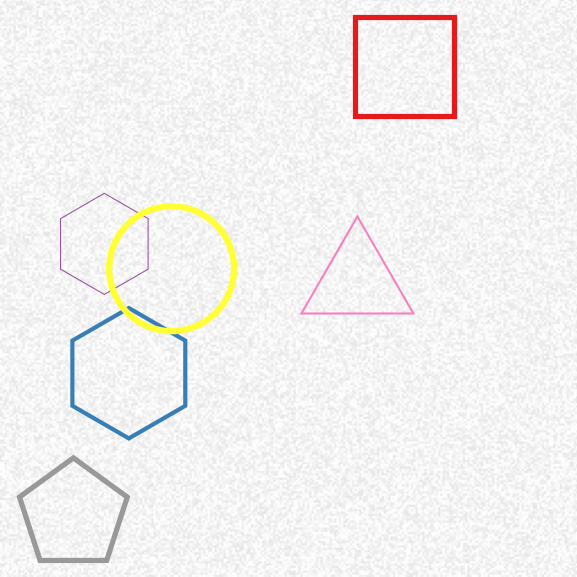[{"shape": "square", "thickness": 2.5, "radius": 0.43, "center": [0.701, 0.884]}, {"shape": "hexagon", "thickness": 2, "radius": 0.56, "center": [0.223, 0.353]}, {"shape": "hexagon", "thickness": 0.5, "radius": 0.44, "center": [0.181, 0.577]}, {"shape": "circle", "thickness": 3, "radius": 0.54, "center": [0.297, 0.534]}, {"shape": "triangle", "thickness": 1, "radius": 0.56, "center": [0.619, 0.512]}, {"shape": "pentagon", "thickness": 2.5, "radius": 0.49, "center": [0.127, 0.108]}]